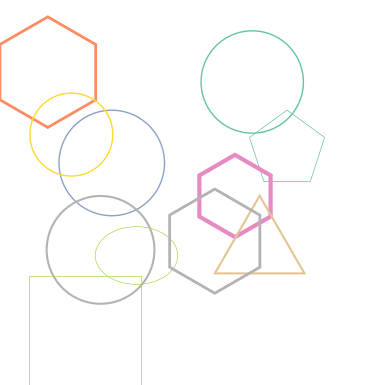[{"shape": "pentagon", "thickness": 0.5, "radius": 0.51, "center": [0.746, 0.611]}, {"shape": "circle", "thickness": 1, "radius": 0.66, "center": [0.655, 0.787]}, {"shape": "hexagon", "thickness": 2, "radius": 0.72, "center": [0.124, 0.813]}, {"shape": "circle", "thickness": 1, "radius": 0.69, "center": [0.29, 0.577]}, {"shape": "hexagon", "thickness": 3, "radius": 0.53, "center": [0.61, 0.491]}, {"shape": "square", "thickness": 0.5, "radius": 0.73, "center": [0.221, 0.137]}, {"shape": "oval", "thickness": 0.5, "radius": 0.54, "center": [0.355, 0.336]}, {"shape": "circle", "thickness": 1, "radius": 0.54, "center": [0.185, 0.65]}, {"shape": "triangle", "thickness": 1.5, "radius": 0.67, "center": [0.674, 0.357]}, {"shape": "circle", "thickness": 1.5, "radius": 0.7, "center": [0.261, 0.351]}, {"shape": "hexagon", "thickness": 2, "radius": 0.68, "center": [0.558, 0.374]}]